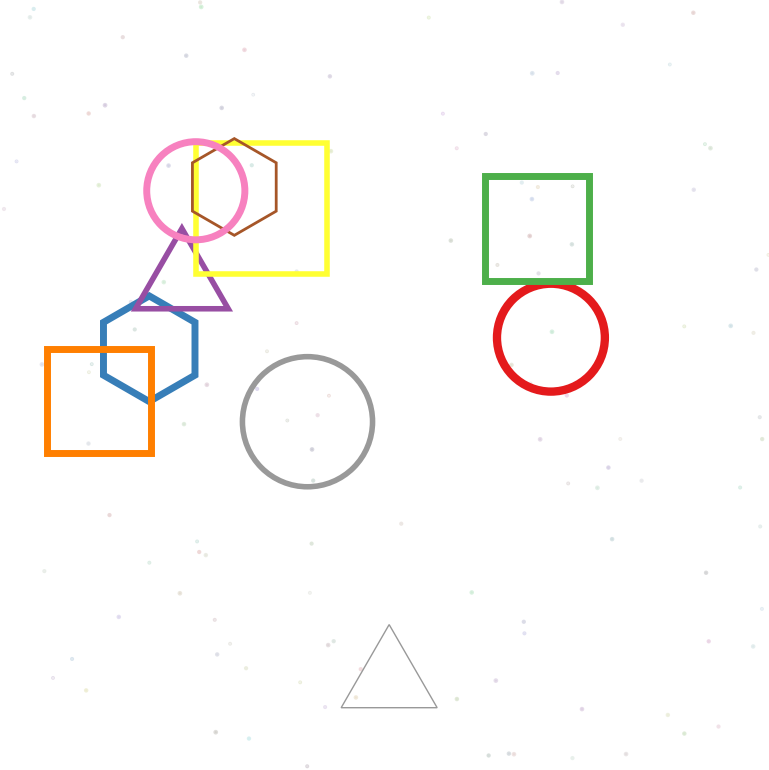[{"shape": "circle", "thickness": 3, "radius": 0.35, "center": [0.715, 0.561]}, {"shape": "hexagon", "thickness": 2.5, "radius": 0.34, "center": [0.194, 0.547]}, {"shape": "square", "thickness": 2.5, "radius": 0.34, "center": [0.697, 0.703]}, {"shape": "triangle", "thickness": 2, "radius": 0.35, "center": [0.236, 0.634]}, {"shape": "square", "thickness": 2.5, "radius": 0.34, "center": [0.128, 0.48]}, {"shape": "square", "thickness": 2, "radius": 0.43, "center": [0.34, 0.729]}, {"shape": "hexagon", "thickness": 1, "radius": 0.31, "center": [0.304, 0.757]}, {"shape": "circle", "thickness": 2.5, "radius": 0.32, "center": [0.254, 0.752]}, {"shape": "triangle", "thickness": 0.5, "radius": 0.36, "center": [0.505, 0.117]}, {"shape": "circle", "thickness": 2, "radius": 0.42, "center": [0.399, 0.452]}]